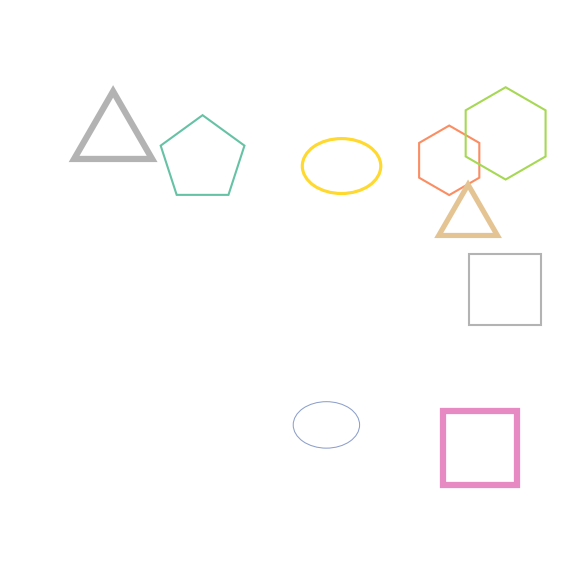[{"shape": "pentagon", "thickness": 1, "radius": 0.38, "center": [0.351, 0.723]}, {"shape": "hexagon", "thickness": 1, "radius": 0.3, "center": [0.778, 0.722]}, {"shape": "oval", "thickness": 0.5, "radius": 0.29, "center": [0.565, 0.263]}, {"shape": "square", "thickness": 3, "radius": 0.32, "center": [0.831, 0.223]}, {"shape": "hexagon", "thickness": 1, "radius": 0.4, "center": [0.876, 0.768]}, {"shape": "oval", "thickness": 1.5, "radius": 0.34, "center": [0.591, 0.712]}, {"shape": "triangle", "thickness": 2.5, "radius": 0.29, "center": [0.811, 0.621]}, {"shape": "square", "thickness": 1, "radius": 0.31, "center": [0.874, 0.498]}, {"shape": "triangle", "thickness": 3, "radius": 0.39, "center": [0.196, 0.763]}]